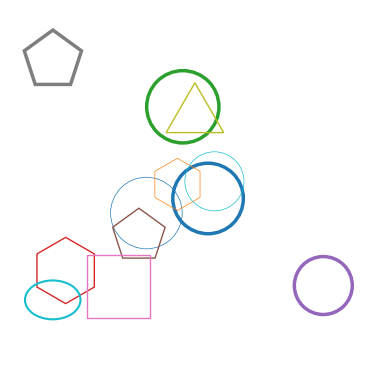[{"shape": "circle", "thickness": 0.5, "radius": 0.47, "center": [0.38, 0.447]}, {"shape": "circle", "thickness": 2.5, "radius": 0.46, "center": [0.54, 0.485]}, {"shape": "hexagon", "thickness": 0.5, "radius": 0.34, "center": [0.461, 0.521]}, {"shape": "circle", "thickness": 2.5, "radius": 0.47, "center": [0.475, 0.723]}, {"shape": "hexagon", "thickness": 1, "radius": 0.43, "center": [0.171, 0.297]}, {"shape": "circle", "thickness": 2.5, "radius": 0.38, "center": [0.84, 0.258]}, {"shape": "pentagon", "thickness": 1, "radius": 0.36, "center": [0.361, 0.388]}, {"shape": "square", "thickness": 1, "radius": 0.41, "center": [0.308, 0.256]}, {"shape": "pentagon", "thickness": 2.5, "radius": 0.39, "center": [0.137, 0.844]}, {"shape": "triangle", "thickness": 1, "radius": 0.43, "center": [0.506, 0.699]}, {"shape": "circle", "thickness": 0.5, "radius": 0.38, "center": [0.557, 0.529]}, {"shape": "oval", "thickness": 1.5, "radius": 0.36, "center": [0.137, 0.221]}]